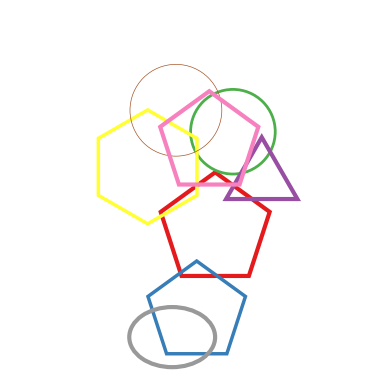[{"shape": "pentagon", "thickness": 3, "radius": 0.74, "center": [0.559, 0.404]}, {"shape": "pentagon", "thickness": 2.5, "radius": 0.67, "center": [0.511, 0.189]}, {"shape": "circle", "thickness": 2, "radius": 0.55, "center": [0.605, 0.658]}, {"shape": "triangle", "thickness": 3, "radius": 0.53, "center": [0.68, 0.537]}, {"shape": "hexagon", "thickness": 2.5, "radius": 0.74, "center": [0.384, 0.567]}, {"shape": "circle", "thickness": 0.5, "radius": 0.6, "center": [0.457, 0.714]}, {"shape": "pentagon", "thickness": 3, "radius": 0.67, "center": [0.544, 0.629]}, {"shape": "oval", "thickness": 3, "radius": 0.56, "center": [0.447, 0.124]}]